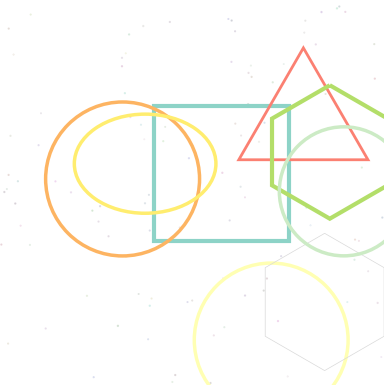[{"shape": "square", "thickness": 3, "radius": 0.88, "center": [0.575, 0.548]}, {"shape": "circle", "thickness": 2.5, "radius": 1.0, "center": [0.704, 0.117]}, {"shape": "triangle", "thickness": 2, "radius": 0.97, "center": [0.788, 0.682]}, {"shape": "circle", "thickness": 2.5, "radius": 1.0, "center": [0.318, 0.535]}, {"shape": "hexagon", "thickness": 3, "radius": 0.87, "center": [0.857, 0.605]}, {"shape": "hexagon", "thickness": 0.5, "radius": 0.89, "center": [0.843, 0.216]}, {"shape": "circle", "thickness": 2.5, "radius": 0.84, "center": [0.893, 0.503]}, {"shape": "oval", "thickness": 2.5, "radius": 0.92, "center": [0.377, 0.575]}]